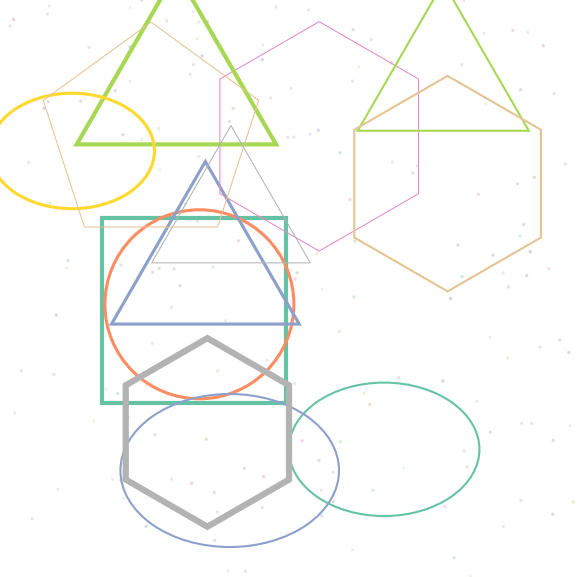[{"shape": "square", "thickness": 2, "radius": 0.8, "center": [0.336, 0.462]}, {"shape": "oval", "thickness": 1, "radius": 0.83, "center": [0.665, 0.221]}, {"shape": "circle", "thickness": 1.5, "radius": 0.82, "center": [0.345, 0.472]}, {"shape": "oval", "thickness": 1, "radius": 0.95, "center": [0.398, 0.184]}, {"shape": "triangle", "thickness": 1.5, "radius": 0.94, "center": [0.356, 0.532]}, {"shape": "hexagon", "thickness": 0.5, "radius": 0.99, "center": [0.553, 0.763]}, {"shape": "triangle", "thickness": 1, "radius": 0.86, "center": [0.768, 0.858]}, {"shape": "triangle", "thickness": 2, "radius": 1.0, "center": [0.305, 0.849]}, {"shape": "oval", "thickness": 1.5, "radius": 0.71, "center": [0.125, 0.738]}, {"shape": "pentagon", "thickness": 0.5, "radius": 0.98, "center": [0.261, 0.765]}, {"shape": "hexagon", "thickness": 1, "radius": 0.93, "center": [0.775, 0.681]}, {"shape": "hexagon", "thickness": 3, "radius": 0.82, "center": [0.359, 0.25]}, {"shape": "triangle", "thickness": 0.5, "radius": 0.79, "center": [0.4, 0.623]}]